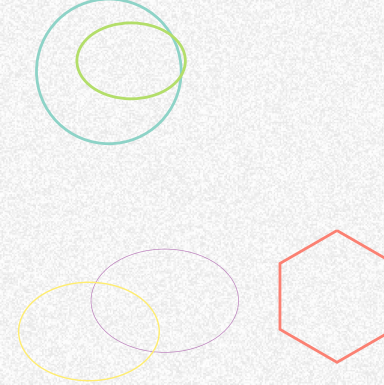[{"shape": "circle", "thickness": 2, "radius": 0.94, "center": [0.283, 0.815]}, {"shape": "hexagon", "thickness": 2, "radius": 0.86, "center": [0.875, 0.23]}, {"shape": "oval", "thickness": 2, "radius": 0.7, "center": [0.341, 0.842]}, {"shape": "oval", "thickness": 0.5, "radius": 0.96, "center": [0.428, 0.219]}, {"shape": "oval", "thickness": 1, "radius": 0.91, "center": [0.231, 0.139]}]